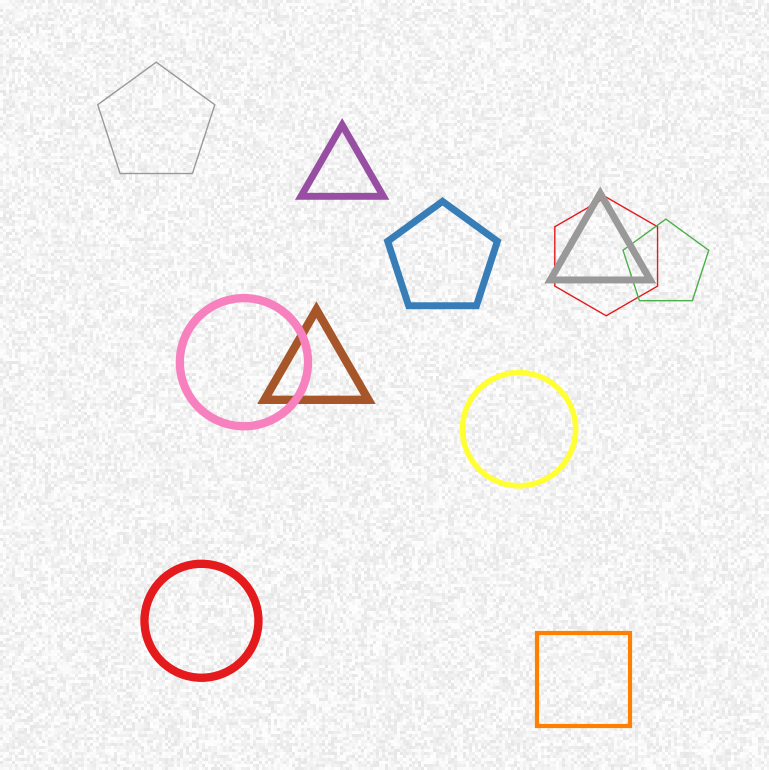[{"shape": "circle", "thickness": 3, "radius": 0.37, "center": [0.262, 0.194]}, {"shape": "hexagon", "thickness": 0.5, "radius": 0.39, "center": [0.787, 0.667]}, {"shape": "pentagon", "thickness": 2.5, "radius": 0.37, "center": [0.575, 0.664]}, {"shape": "pentagon", "thickness": 0.5, "radius": 0.29, "center": [0.865, 0.657]}, {"shape": "triangle", "thickness": 2.5, "radius": 0.31, "center": [0.444, 0.776]}, {"shape": "square", "thickness": 1.5, "radius": 0.3, "center": [0.758, 0.118]}, {"shape": "circle", "thickness": 2, "radius": 0.37, "center": [0.674, 0.443]}, {"shape": "triangle", "thickness": 3, "radius": 0.39, "center": [0.411, 0.52]}, {"shape": "circle", "thickness": 3, "radius": 0.42, "center": [0.317, 0.53]}, {"shape": "triangle", "thickness": 2.5, "radius": 0.37, "center": [0.78, 0.674]}, {"shape": "pentagon", "thickness": 0.5, "radius": 0.4, "center": [0.203, 0.839]}]